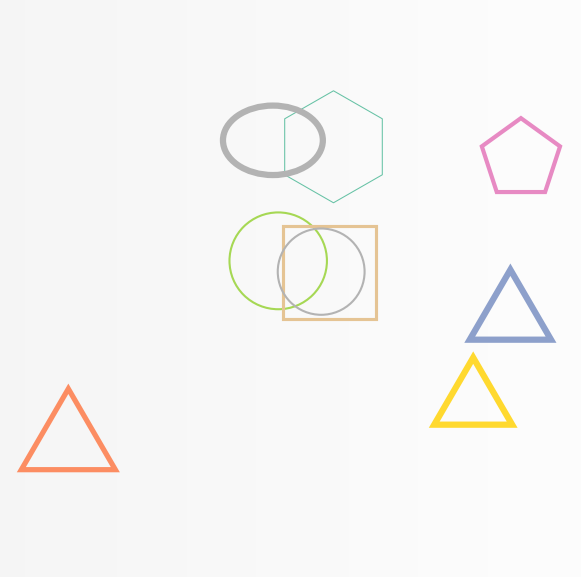[{"shape": "hexagon", "thickness": 0.5, "radius": 0.48, "center": [0.574, 0.745]}, {"shape": "triangle", "thickness": 2.5, "radius": 0.47, "center": [0.118, 0.233]}, {"shape": "triangle", "thickness": 3, "radius": 0.4, "center": [0.878, 0.451]}, {"shape": "pentagon", "thickness": 2, "radius": 0.35, "center": [0.896, 0.724]}, {"shape": "circle", "thickness": 1, "radius": 0.42, "center": [0.479, 0.547]}, {"shape": "triangle", "thickness": 3, "radius": 0.39, "center": [0.814, 0.302]}, {"shape": "square", "thickness": 1.5, "radius": 0.4, "center": [0.567, 0.527]}, {"shape": "circle", "thickness": 1, "radius": 0.37, "center": [0.553, 0.529]}, {"shape": "oval", "thickness": 3, "radius": 0.43, "center": [0.47, 0.756]}]